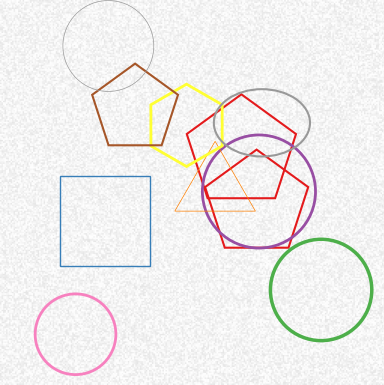[{"shape": "pentagon", "thickness": 1.5, "radius": 0.7, "center": [0.667, 0.471]}, {"shape": "pentagon", "thickness": 1.5, "radius": 0.75, "center": [0.627, 0.606]}, {"shape": "square", "thickness": 1, "radius": 0.58, "center": [0.273, 0.425]}, {"shape": "circle", "thickness": 2.5, "radius": 0.66, "center": [0.834, 0.247]}, {"shape": "circle", "thickness": 2, "radius": 0.73, "center": [0.673, 0.503]}, {"shape": "triangle", "thickness": 0.5, "radius": 0.6, "center": [0.559, 0.512]}, {"shape": "hexagon", "thickness": 2, "radius": 0.53, "center": [0.485, 0.674]}, {"shape": "pentagon", "thickness": 1.5, "radius": 0.59, "center": [0.351, 0.717]}, {"shape": "circle", "thickness": 2, "radius": 0.52, "center": [0.196, 0.132]}, {"shape": "oval", "thickness": 1.5, "radius": 0.62, "center": [0.68, 0.681]}, {"shape": "circle", "thickness": 0.5, "radius": 0.59, "center": [0.281, 0.881]}]